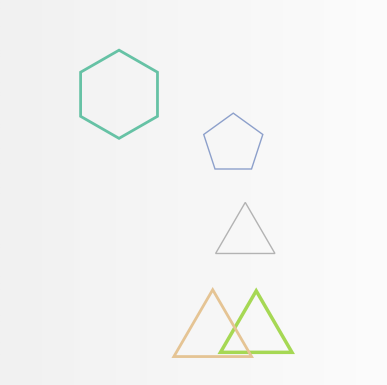[{"shape": "hexagon", "thickness": 2, "radius": 0.57, "center": [0.307, 0.755]}, {"shape": "pentagon", "thickness": 1, "radius": 0.4, "center": [0.602, 0.626]}, {"shape": "triangle", "thickness": 2.5, "radius": 0.53, "center": [0.661, 0.138]}, {"shape": "triangle", "thickness": 2, "radius": 0.58, "center": [0.549, 0.132]}, {"shape": "triangle", "thickness": 1, "radius": 0.44, "center": [0.633, 0.386]}]